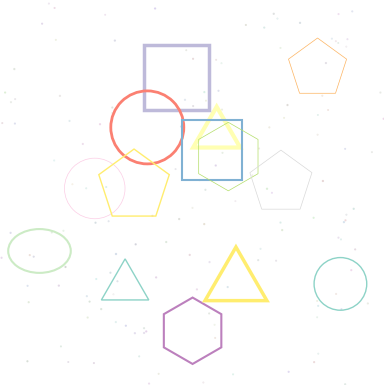[{"shape": "circle", "thickness": 1, "radius": 0.34, "center": [0.884, 0.263]}, {"shape": "triangle", "thickness": 1, "radius": 0.36, "center": [0.325, 0.256]}, {"shape": "triangle", "thickness": 3, "radius": 0.35, "center": [0.563, 0.652]}, {"shape": "square", "thickness": 2.5, "radius": 0.42, "center": [0.458, 0.799]}, {"shape": "circle", "thickness": 2, "radius": 0.47, "center": [0.383, 0.669]}, {"shape": "square", "thickness": 1.5, "radius": 0.39, "center": [0.551, 0.61]}, {"shape": "pentagon", "thickness": 0.5, "radius": 0.4, "center": [0.825, 0.822]}, {"shape": "hexagon", "thickness": 0.5, "radius": 0.44, "center": [0.593, 0.593]}, {"shape": "circle", "thickness": 0.5, "radius": 0.39, "center": [0.246, 0.51]}, {"shape": "pentagon", "thickness": 0.5, "radius": 0.42, "center": [0.73, 0.525]}, {"shape": "hexagon", "thickness": 1.5, "radius": 0.43, "center": [0.5, 0.141]}, {"shape": "oval", "thickness": 1.5, "radius": 0.41, "center": [0.103, 0.348]}, {"shape": "pentagon", "thickness": 1, "radius": 0.48, "center": [0.348, 0.517]}, {"shape": "triangle", "thickness": 2.5, "radius": 0.46, "center": [0.613, 0.266]}]